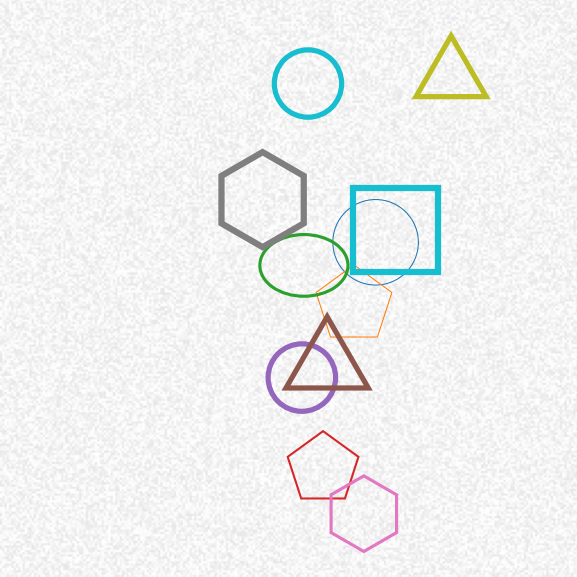[{"shape": "circle", "thickness": 0.5, "radius": 0.37, "center": [0.65, 0.58]}, {"shape": "pentagon", "thickness": 0.5, "radius": 0.35, "center": [0.613, 0.471]}, {"shape": "oval", "thickness": 1.5, "radius": 0.38, "center": [0.526, 0.54]}, {"shape": "pentagon", "thickness": 1, "radius": 0.32, "center": [0.559, 0.188]}, {"shape": "circle", "thickness": 2.5, "radius": 0.29, "center": [0.523, 0.345]}, {"shape": "triangle", "thickness": 2.5, "radius": 0.41, "center": [0.566, 0.368]}, {"shape": "hexagon", "thickness": 1.5, "radius": 0.33, "center": [0.63, 0.11]}, {"shape": "hexagon", "thickness": 3, "radius": 0.41, "center": [0.455, 0.653]}, {"shape": "triangle", "thickness": 2.5, "radius": 0.35, "center": [0.781, 0.867]}, {"shape": "square", "thickness": 3, "radius": 0.37, "center": [0.685, 0.601]}, {"shape": "circle", "thickness": 2.5, "radius": 0.29, "center": [0.533, 0.854]}]